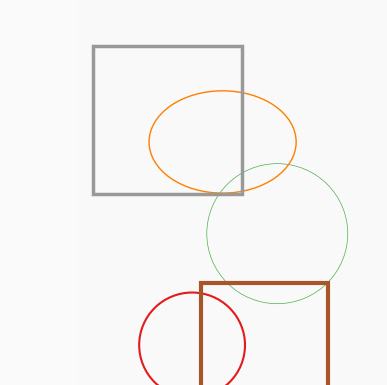[{"shape": "circle", "thickness": 1.5, "radius": 0.68, "center": [0.496, 0.104]}, {"shape": "circle", "thickness": 0.5, "radius": 0.91, "center": [0.716, 0.393]}, {"shape": "oval", "thickness": 1, "radius": 0.95, "center": [0.574, 0.631]}, {"shape": "square", "thickness": 3, "radius": 0.82, "center": [0.683, 0.1]}, {"shape": "square", "thickness": 2.5, "radius": 0.96, "center": [0.433, 0.688]}]